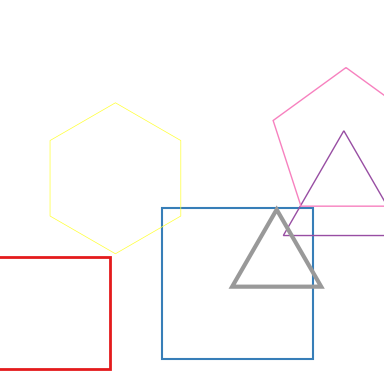[{"shape": "square", "thickness": 2, "radius": 0.73, "center": [0.139, 0.187]}, {"shape": "square", "thickness": 1.5, "radius": 0.98, "center": [0.618, 0.263]}, {"shape": "triangle", "thickness": 1, "radius": 0.91, "center": [0.893, 0.479]}, {"shape": "hexagon", "thickness": 0.5, "radius": 0.98, "center": [0.3, 0.537]}, {"shape": "pentagon", "thickness": 1, "radius": 1.0, "center": [0.899, 0.625]}, {"shape": "triangle", "thickness": 3, "radius": 0.67, "center": [0.719, 0.322]}]